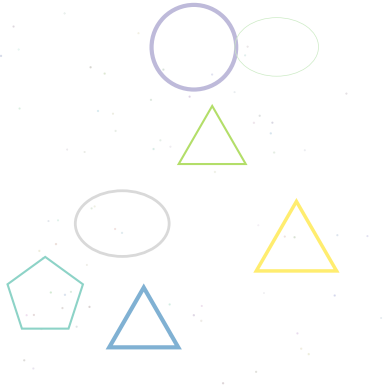[{"shape": "pentagon", "thickness": 1.5, "radius": 0.51, "center": [0.117, 0.23]}, {"shape": "circle", "thickness": 3, "radius": 0.55, "center": [0.504, 0.877]}, {"shape": "triangle", "thickness": 3, "radius": 0.52, "center": [0.373, 0.15]}, {"shape": "triangle", "thickness": 1.5, "radius": 0.5, "center": [0.551, 0.624]}, {"shape": "oval", "thickness": 2, "radius": 0.61, "center": [0.317, 0.419]}, {"shape": "oval", "thickness": 0.5, "radius": 0.54, "center": [0.719, 0.878]}, {"shape": "triangle", "thickness": 2.5, "radius": 0.6, "center": [0.77, 0.356]}]